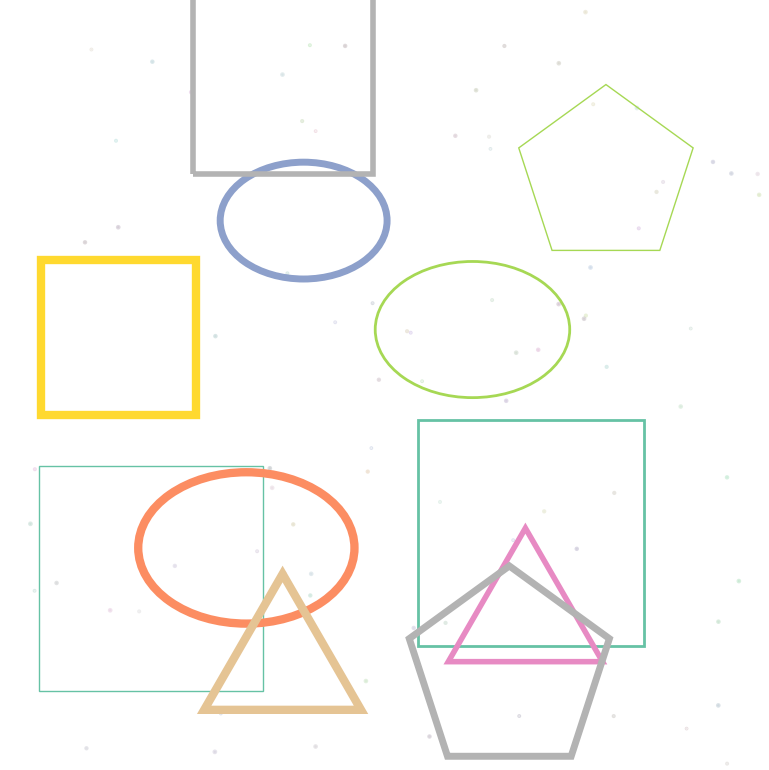[{"shape": "square", "thickness": 0.5, "radius": 0.73, "center": [0.196, 0.248]}, {"shape": "square", "thickness": 1, "radius": 0.73, "center": [0.689, 0.307]}, {"shape": "oval", "thickness": 3, "radius": 0.7, "center": [0.32, 0.288]}, {"shape": "oval", "thickness": 2.5, "radius": 0.54, "center": [0.394, 0.714]}, {"shape": "triangle", "thickness": 2, "radius": 0.58, "center": [0.682, 0.198]}, {"shape": "oval", "thickness": 1, "radius": 0.63, "center": [0.614, 0.572]}, {"shape": "pentagon", "thickness": 0.5, "radius": 0.6, "center": [0.787, 0.771]}, {"shape": "square", "thickness": 3, "radius": 0.5, "center": [0.154, 0.561]}, {"shape": "triangle", "thickness": 3, "radius": 0.59, "center": [0.367, 0.137]}, {"shape": "pentagon", "thickness": 2.5, "radius": 0.68, "center": [0.661, 0.128]}, {"shape": "square", "thickness": 2, "radius": 0.59, "center": [0.367, 0.891]}]